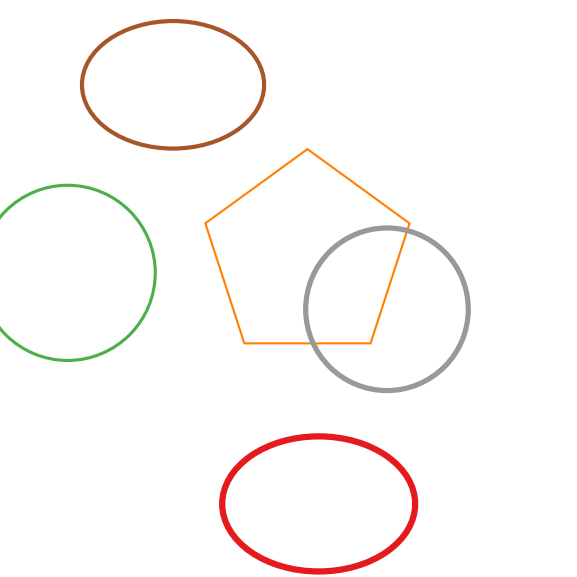[{"shape": "oval", "thickness": 3, "radius": 0.84, "center": [0.552, 0.127]}, {"shape": "circle", "thickness": 1.5, "radius": 0.76, "center": [0.117, 0.527]}, {"shape": "pentagon", "thickness": 1, "radius": 0.93, "center": [0.532, 0.555]}, {"shape": "oval", "thickness": 2, "radius": 0.79, "center": [0.3, 0.852]}, {"shape": "circle", "thickness": 2.5, "radius": 0.7, "center": [0.67, 0.464]}]